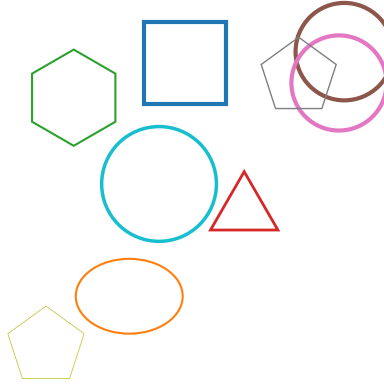[{"shape": "square", "thickness": 3, "radius": 0.53, "center": [0.481, 0.836]}, {"shape": "oval", "thickness": 1.5, "radius": 0.69, "center": [0.336, 0.231]}, {"shape": "hexagon", "thickness": 1.5, "radius": 0.62, "center": [0.192, 0.746]}, {"shape": "triangle", "thickness": 2, "radius": 0.51, "center": [0.634, 0.453]}, {"shape": "circle", "thickness": 3, "radius": 0.63, "center": [0.894, 0.866]}, {"shape": "circle", "thickness": 3, "radius": 0.62, "center": [0.88, 0.785]}, {"shape": "pentagon", "thickness": 1, "radius": 0.51, "center": [0.776, 0.801]}, {"shape": "pentagon", "thickness": 0.5, "radius": 0.52, "center": [0.119, 0.101]}, {"shape": "circle", "thickness": 2.5, "radius": 0.75, "center": [0.413, 0.522]}]